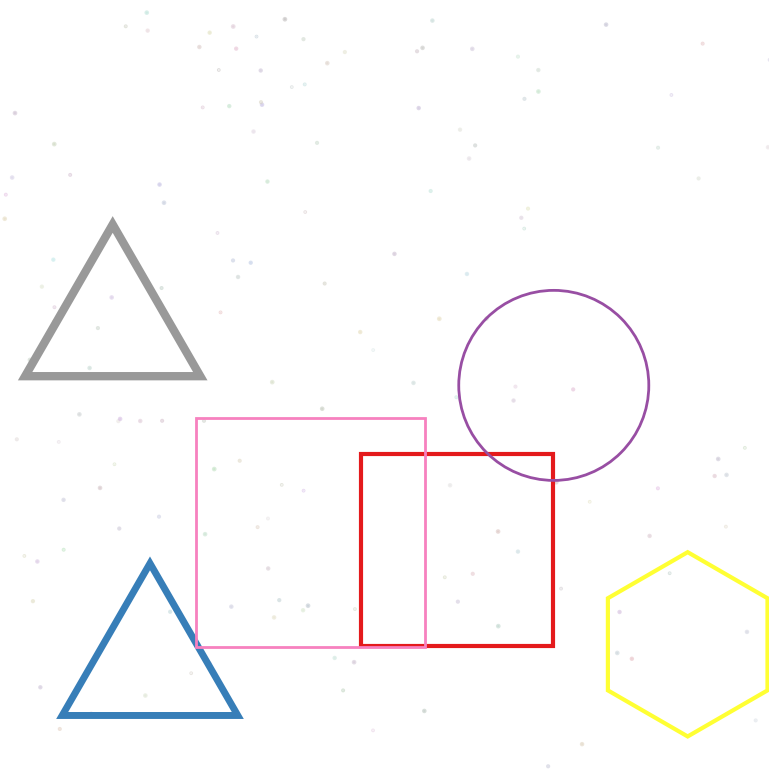[{"shape": "square", "thickness": 1.5, "radius": 0.62, "center": [0.594, 0.285]}, {"shape": "triangle", "thickness": 2.5, "radius": 0.66, "center": [0.195, 0.137]}, {"shape": "circle", "thickness": 1, "radius": 0.62, "center": [0.719, 0.499]}, {"shape": "hexagon", "thickness": 1.5, "radius": 0.6, "center": [0.893, 0.163]}, {"shape": "square", "thickness": 1, "radius": 0.74, "center": [0.403, 0.308]}, {"shape": "triangle", "thickness": 3, "radius": 0.66, "center": [0.146, 0.577]}]